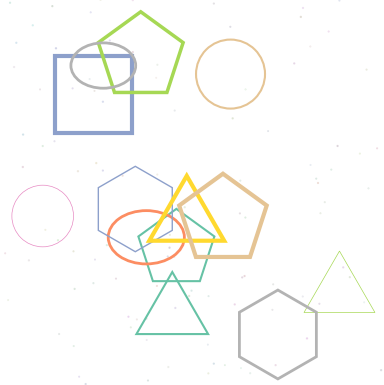[{"shape": "triangle", "thickness": 1.5, "radius": 0.54, "center": [0.447, 0.186]}, {"shape": "pentagon", "thickness": 1.5, "radius": 0.52, "center": [0.458, 0.354]}, {"shape": "oval", "thickness": 2, "radius": 0.49, "center": [0.38, 0.384]}, {"shape": "hexagon", "thickness": 1, "radius": 0.55, "center": [0.351, 0.457]}, {"shape": "square", "thickness": 3, "radius": 0.5, "center": [0.243, 0.755]}, {"shape": "circle", "thickness": 0.5, "radius": 0.4, "center": [0.111, 0.439]}, {"shape": "pentagon", "thickness": 2.5, "radius": 0.58, "center": [0.366, 0.854]}, {"shape": "triangle", "thickness": 0.5, "radius": 0.53, "center": [0.882, 0.241]}, {"shape": "triangle", "thickness": 3, "radius": 0.56, "center": [0.485, 0.431]}, {"shape": "circle", "thickness": 1.5, "radius": 0.45, "center": [0.599, 0.808]}, {"shape": "pentagon", "thickness": 3, "radius": 0.6, "center": [0.579, 0.429]}, {"shape": "oval", "thickness": 2, "radius": 0.42, "center": [0.268, 0.83]}, {"shape": "hexagon", "thickness": 2, "radius": 0.58, "center": [0.722, 0.131]}]